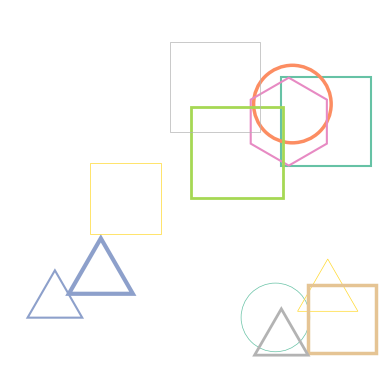[{"shape": "circle", "thickness": 0.5, "radius": 0.45, "center": [0.715, 0.176]}, {"shape": "square", "thickness": 1.5, "radius": 0.58, "center": [0.847, 0.684]}, {"shape": "circle", "thickness": 2.5, "radius": 0.5, "center": [0.759, 0.73]}, {"shape": "triangle", "thickness": 1.5, "radius": 0.41, "center": [0.143, 0.216]}, {"shape": "triangle", "thickness": 3, "radius": 0.48, "center": [0.262, 0.285]}, {"shape": "hexagon", "thickness": 1.5, "radius": 0.57, "center": [0.75, 0.684]}, {"shape": "square", "thickness": 2, "radius": 0.59, "center": [0.615, 0.603]}, {"shape": "triangle", "thickness": 0.5, "radius": 0.45, "center": [0.851, 0.237]}, {"shape": "square", "thickness": 0.5, "radius": 0.46, "center": [0.325, 0.484]}, {"shape": "square", "thickness": 2.5, "radius": 0.44, "center": [0.889, 0.172]}, {"shape": "triangle", "thickness": 2, "radius": 0.4, "center": [0.731, 0.118]}, {"shape": "square", "thickness": 0.5, "radius": 0.59, "center": [0.558, 0.774]}]